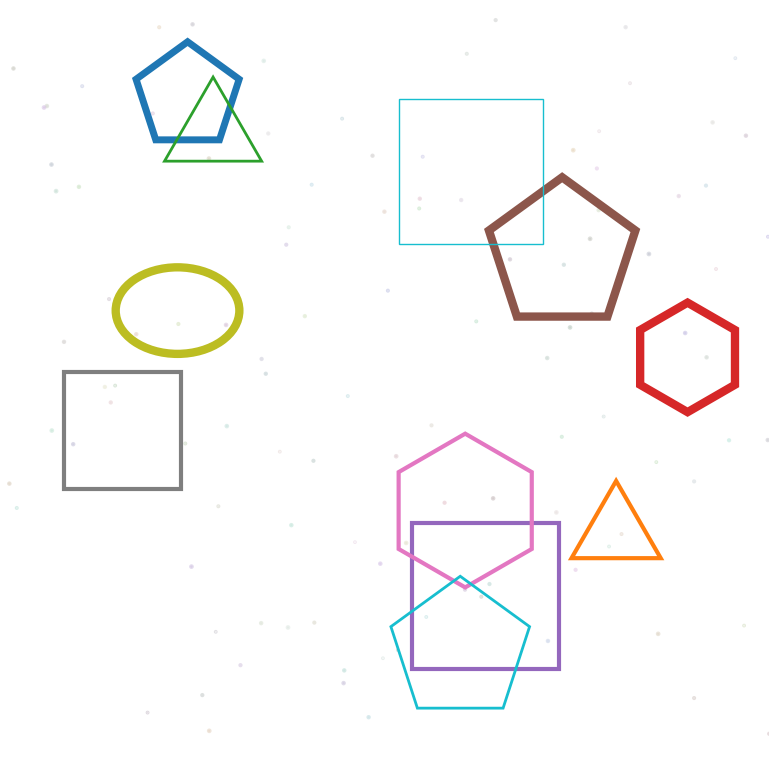[{"shape": "pentagon", "thickness": 2.5, "radius": 0.35, "center": [0.244, 0.875]}, {"shape": "triangle", "thickness": 1.5, "radius": 0.33, "center": [0.8, 0.309]}, {"shape": "triangle", "thickness": 1, "radius": 0.36, "center": [0.277, 0.827]}, {"shape": "hexagon", "thickness": 3, "radius": 0.36, "center": [0.893, 0.536]}, {"shape": "square", "thickness": 1.5, "radius": 0.47, "center": [0.631, 0.226]}, {"shape": "pentagon", "thickness": 3, "radius": 0.5, "center": [0.73, 0.67]}, {"shape": "hexagon", "thickness": 1.5, "radius": 0.5, "center": [0.604, 0.337]}, {"shape": "square", "thickness": 1.5, "radius": 0.38, "center": [0.159, 0.441]}, {"shape": "oval", "thickness": 3, "radius": 0.4, "center": [0.231, 0.597]}, {"shape": "square", "thickness": 0.5, "radius": 0.47, "center": [0.612, 0.777]}, {"shape": "pentagon", "thickness": 1, "radius": 0.47, "center": [0.598, 0.157]}]